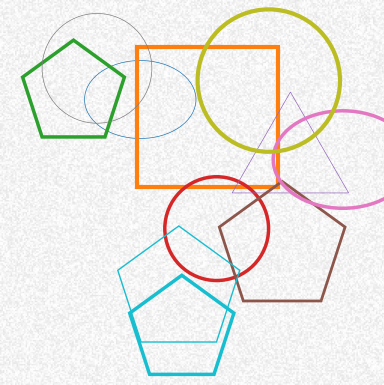[{"shape": "oval", "thickness": 0.5, "radius": 0.72, "center": [0.364, 0.742]}, {"shape": "square", "thickness": 3, "radius": 0.91, "center": [0.539, 0.697]}, {"shape": "pentagon", "thickness": 2.5, "radius": 0.69, "center": [0.191, 0.757]}, {"shape": "circle", "thickness": 2.5, "radius": 0.67, "center": [0.563, 0.406]}, {"shape": "triangle", "thickness": 0.5, "radius": 0.87, "center": [0.754, 0.586]}, {"shape": "pentagon", "thickness": 2, "radius": 0.86, "center": [0.733, 0.357]}, {"shape": "oval", "thickness": 2.5, "radius": 0.9, "center": [0.891, 0.586]}, {"shape": "circle", "thickness": 0.5, "radius": 0.71, "center": [0.252, 0.822]}, {"shape": "circle", "thickness": 3, "radius": 0.92, "center": [0.698, 0.791]}, {"shape": "pentagon", "thickness": 2.5, "radius": 0.71, "center": [0.472, 0.143]}, {"shape": "pentagon", "thickness": 1, "radius": 0.83, "center": [0.464, 0.246]}]